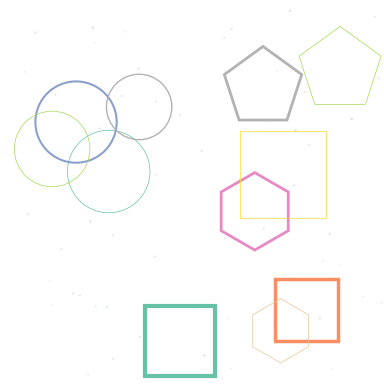[{"shape": "circle", "thickness": 0.5, "radius": 0.54, "center": [0.282, 0.554]}, {"shape": "square", "thickness": 3, "radius": 0.45, "center": [0.468, 0.114]}, {"shape": "square", "thickness": 2.5, "radius": 0.4, "center": [0.796, 0.194]}, {"shape": "circle", "thickness": 1.5, "radius": 0.53, "center": [0.197, 0.683]}, {"shape": "hexagon", "thickness": 2, "radius": 0.5, "center": [0.662, 0.451]}, {"shape": "pentagon", "thickness": 0.5, "radius": 0.56, "center": [0.883, 0.82]}, {"shape": "circle", "thickness": 0.5, "radius": 0.49, "center": [0.135, 0.613]}, {"shape": "square", "thickness": 0.5, "radius": 0.56, "center": [0.735, 0.547]}, {"shape": "hexagon", "thickness": 0.5, "radius": 0.42, "center": [0.729, 0.141]}, {"shape": "pentagon", "thickness": 2, "radius": 0.53, "center": [0.683, 0.774]}, {"shape": "circle", "thickness": 1, "radius": 0.42, "center": [0.361, 0.722]}]